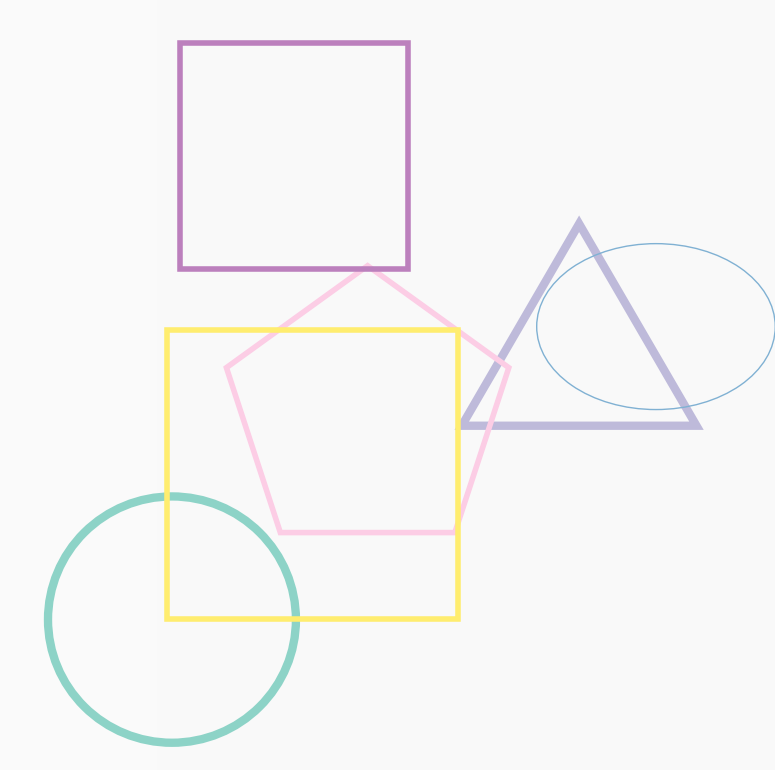[{"shape": "circle", "thickness": 3, "radius": 0.8, "center": [0.222, 0.195]}, {"shape": "triangle", "thickness": 3, "radius": 0.87, "center": [0.747, 0.535]}, {"shape": "oval", "thickness": 0.5, "radius": 0.77, "center": [0.846, 0.576]}, {"shape": "pentagon", "thickness": 2, "radius": 0.96, "center": [0.474, 0.463]}, {"shape": "square", "thickness": 2, "radius": 0.73, "center": [0.379, 0.797]}, {"shape": "square", "thickness": 2, "radius": 0.94, "center": [0.404, 0.384]}]